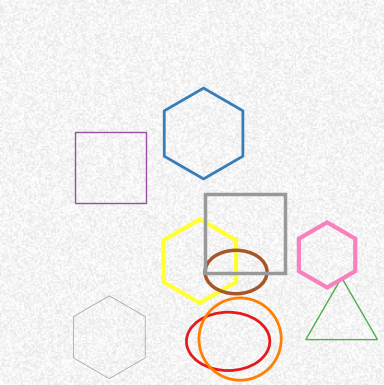[{"shape": "oval", "thickness": 2, "radius": 0.54, "center": [0.593, 0.113]}, {"shape": "hexagon", "thickness": 2, "radius": 0.59, "center": [0.529, 0.653]}, {"shape": "triangle", "thickness": 1, "radius": 0.54, "center": [0.887, 0.172]}, {"shape": "square", "thickness": 1, "radius": 0.46, "center": [0.286, 0.565]}, {"shape": "circle", "thickness": 2, "radius": 0.53, "center": [0.624, 0.119]}, {"shape": "hexagon", "thickness": 3, "radius": 0.54, "center": [0.519, 0.322]}, {"shape": "oval", "thickness": 2.5, "radius": 0.4, "center": [0.613, 0.293]}, {"shape": "hexagon", "thickness": 3, "radius": 0.42, "center": [0.85, 0.338]}, {"shape": "hexagon", "thickness": 0.5, "radius": 0.54, "center": [0.284, 0.124]}, {"shape": "square", "thickness": 2.5, "radius": 0.52, "center": [0.637, 0.393]}]